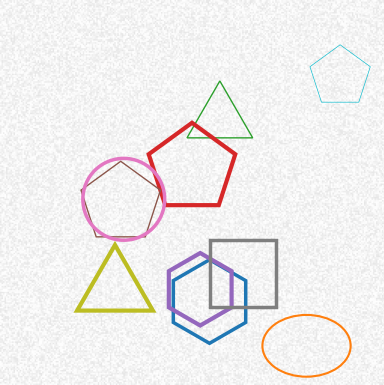[{"shape": "hexagon", "thickness": 2.5, "radius": 0.54, "center": [0.544, 0.217]}, {"shape": "oval", "thickness": 1.5, "radius": 0.57, "center": [0.796, 0.102]}, {"shape": "triangle", "thickness": 1, "radius": 0.49, "center": [0.571, 0.691]}, {"shape": "pentagon", "thickness": 3, "radius": 0.59, "center": [0.499, 0.563]}, {"shape": "hexagon", "thickness": 3, "radius": 0.47, "center": [0.52, 0.249]}, {"shape": "pentagon", "thickness": 1, "radius": 0.54, "center": [0.314, 0.473]}, {"shape": "circle", "thickness": 2.5, "radius": 0.53, "center": [0.321, 0.482]}, {"shape": "square", "thickness": 2.5, "radius": 0.43, "center": [0.631, 0.289]}, {"shape": "triangle", "thickness": 3, "radius": 0.57, "center": [0.299, 0.25]}, {"shape": "pentagon", "thickness": 0.5, "radius": 0.41, "center": [0.883, 0.801]}]